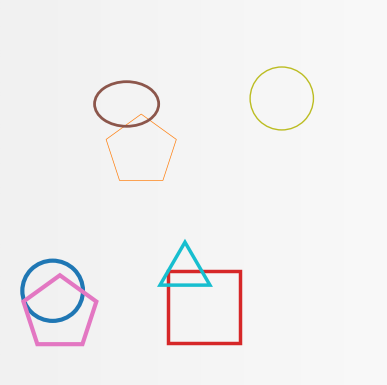[{"shape": "circle", "thickness": 3, "radius": 0.39, "center": [0.136, 0.245]}, {"shape": "pentagon", "thickness": 0.5, "radius": 0.48, "center": [0.364, 0.608]}, {"shape": "square", "thickness": 2.5, "radius": 0.46, "center": [0.526, 0.203]}, {"shape": "oval", "thickness": 2, "radius": 0.41, "center": [0.327, 0.73]}, {"shape": "pentagon", "thickness": 3, "radius": 0.49, "center": [0.155, 0.186]}, {"shape": "circle", "thickness": 1, "radius": 0.41, "center": [0.727, 0.744]}, {"shape": "triangle", "thickness": 2.5, "radius": 0.37, "center": [0.477, 0.297]}]